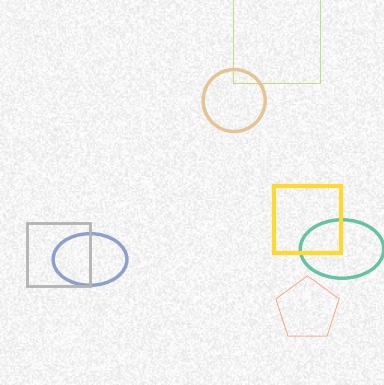[{"shape": "oval", "thickness": 2.5, "radius": 0.54, "center": [0.888, 0.353]}, {"shape": "pentagon", "thickness": 0.5, "radius": 0.43, "center": [0.799, 0.197]}, {"shape": "oval", "thickness": 2.5, "radius": 0.48, "center": [0.234, 0.326]}, {"shape": "square", "thickness": 0.5, "radius": 0.57, "center": [0.718, 0.897]}, {"shape": "square", "thickness": 3, "radius": 0.44, "center": [0.798, 0.43]}, {"shape": "circle", "thickness": 2.5, "radius": 0.4, "center": [0.608, 0.739]}, {"shape": "square", "thickness": 2, "radius": 0.41, "center": [0.153, 0.339]}]